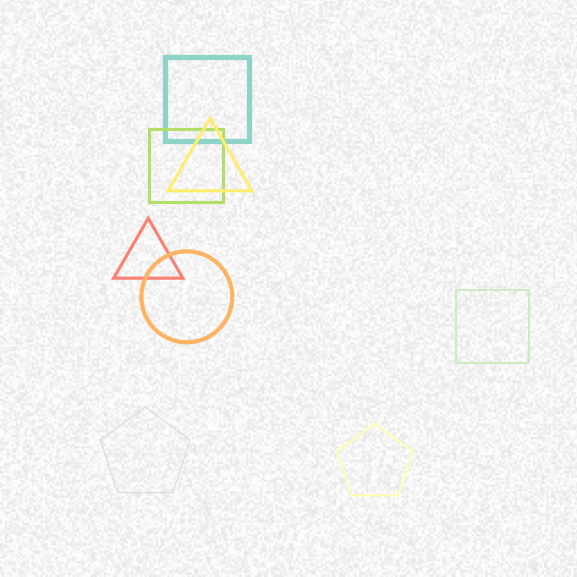[{"shape": "square", "thickness": 2.5, "radius": 0.36, "center": [0.358, 0.828]}, {"shape": "pentagon", "thickness": 1, "radius": 0.34, "center": [0.649, 0.197]}, {"shape": "triangle", "thickness": 1.5, "radius": 0.35, "center": [0.257, 0.552]}, {"shape": "circle", "thickness": 2, "radius": 0.39, "center": [0.324, 0.485]}, {"shape": "square", "thickness": 1.5, "radius": 0.32, "center": [0.322, 0.712]}, {"shape": "pentagon", "thickness": 0.5, "radius": 0.41, "center": [0.251, 0.212]}, {"shape": "square", "thickness": 1, "radius": 0.31, "center": [0.853, 0.434]}, {"shape": "triangle", "thickness": 1.5, "radius": 0.42, "center": [0.364, 0.711]}]